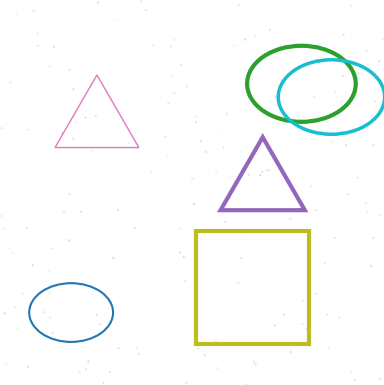[{"shape": "oval", "thickness": 1.5, "radius": 0.54, "center": [0.185, 0.188]}, {"shape": "oval", "thickness": 3, "radius": 0.71, "center": [0.783, 0.782]}, {"shape": "triangle", "thickness": 3, "radius": 0.63, "center": [0.682, 0.517]}, {"shape": "triangle", "thickness": 1, "radius": 0.63, "center": [0.252, 0.68]}, {"shape": "square", "thickness": 3, "radius": 0.74, "center": [0.655, 0.253]}, {"shape": "oval", "thickness": 2.5, "radius": 0.69, "center": [0.861, 0.748]}]